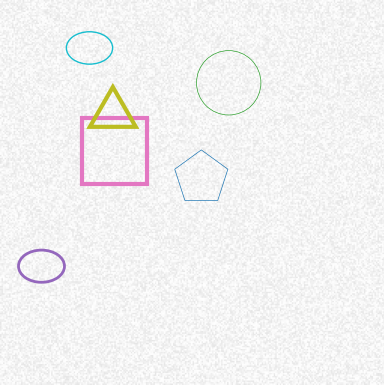[{"shape": "pentagon", "thickness": 0.5, "radius": 0.36, "center": [0.523, 0.538]}, {"shape": "circle", "thickness": 0.5, "radius": 0.42, "center": [0.594, 0.785]}, {"shape": "oval", "thickness": 2, "radius": 0.3, "center": [0.108, 0.309]}, {"shape": "square", "thickness": 3, "radius": 0.42, "center": [0.297, 0.608]}, {"shape": "triangle", "thickness": 3, "radius": 0.34, "center": [0.293, 0.705]}, {"shape": "oval", "thickness": 1, "radius": 0.3, "center": [0.232, 0.875]}]